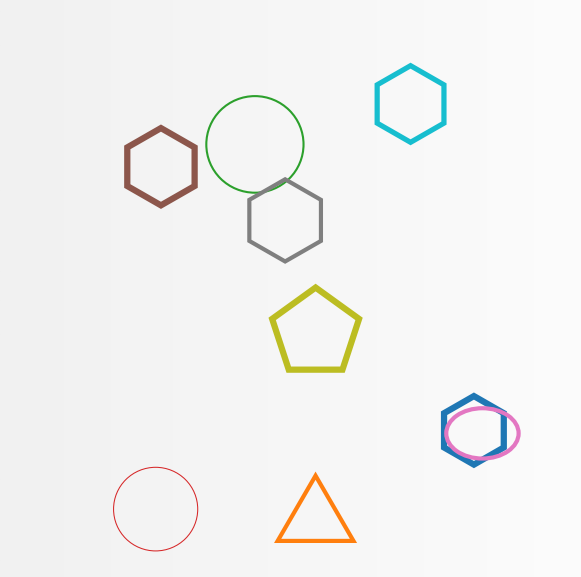[{"shape": "hexagon", "thickness": 3, "radius": 0.3, "center": [0.815, 0.254]}, {"shape": "triangle", "thickness": 2, "radius": 0.38, "center": [0.543, 0.1]}, {"shape": "circle", "thickness": 1, "radius": 0.42, "center": [0.439, 0.749]}, {"shape": "circle", "thickness": 0.5, "radius": 0.36, "center": [0.268, 0.118]}, {"shape": "hexagon", "thickness": 3, "radius": 0.33, "center": [0.277, 0.71]}, {"shape": "oval", "thickness": 2, "radius": 0.31, "center": [0.83, 0.249]}, {"shape": "hexagon", "thickness": 2, "radius": 0.36, "center": [0.491, 0.618]}, {"shape": "pentagon", "thickness": 3, "radius": 0.39, "center": [0.543, 0.423]}, {"shape": "hexagon", "thickness": 2.5, "radius": 0.33, "center": [0.706, 0.819]}]